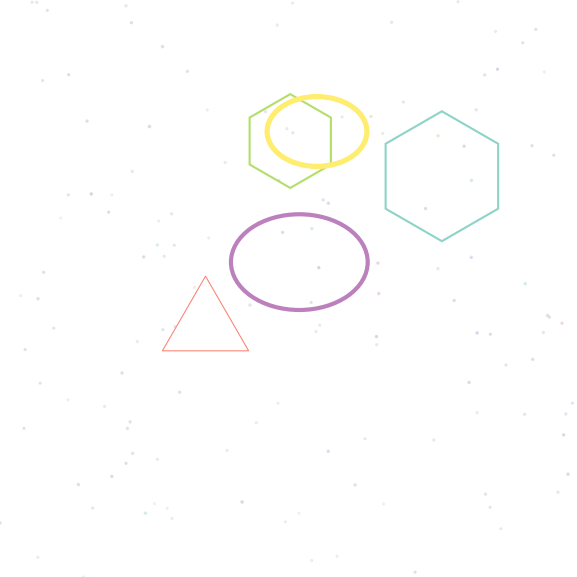[{"shape": "hexagon", "thickness": 1, "radius": 0.56, "center": [0.765, 0.694]}, {"shape": "triangle", "thickness": 0.5, "radius": 0.43, "center": [0.356, 0.435]}, {"shape": "hexagon", "thickness": 1, "radius": 0.41, "center": [0.503, 0.755]}, {"shape": "oval", "thickness": 2, "radius": 0.59, "center": [0.518, 0.545]}, {"shape": "oval", "thickness": 2.5, "radius": 0.43, "center": [0.549, 0.771]}]